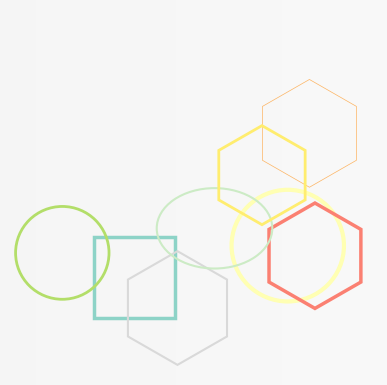[{"shape": "square", "thickness": 2.5, "radius": 0.52, "center": [0.348, 0.279]}, {"shape": "circle", "thickness": 3, "radius": 0.73, "center": [0.743, 0.362]}, {"shape": "hexagon", "thickness": 2.5, "radius": 0.68, "center": [0.813, 0.336]}, {"shape": "hexagon", "thickness": 0.5, "radius": 0.7, "center": [0.799, 0.654]}, {"shape": "circle", "thickness": 2, "radius": 0.6, "center": [0.161, 0.343]}, {"shape": "hexagon", "thickness": 1.5, "radius": 0.74, "center": [0.458, 0.2]}, {"shape": "oval", "thickness": 1.5, "radius": 0.75, "center": [0.554, 0.407]}, {"shape": "hexagon", "thickness": 2, "radius": 0.64, "center": [0.676, 0.545]}]